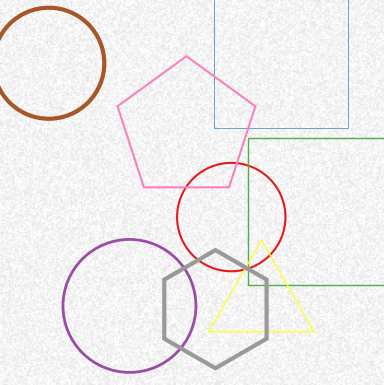[{"shape": "circle", "thickness": 1.5, "radius": 0.7, "center": [0.601, 0.436]}, {"shape": "square", "thickness": 0.5, "radius": 0.87, "center": [0.729, 0.843]}, {"shape": "square", "thickness": 1, "radius": 0.95, "center": [0.835, 0.451]}, {"shape": "circle", "thickness": 2, "radius": 0.86, "center": [0.336, 0.205]}, {"shape": "triangle", "thickness": 1, "radius": 0.79, "center": [0.679, 0.218]}, {"shape": "circle", "thickness": 3, "radius": 0.72, "center": [0.127, 0.836]}, {"shape": "pentagon", "thickness": 1.5, "radius": 0.94, "center": [0.484, 0.666]}, {"shape": "hexagon", "thickness": 3, "radius": 0.77, "center": [0.56, 0.197]}]